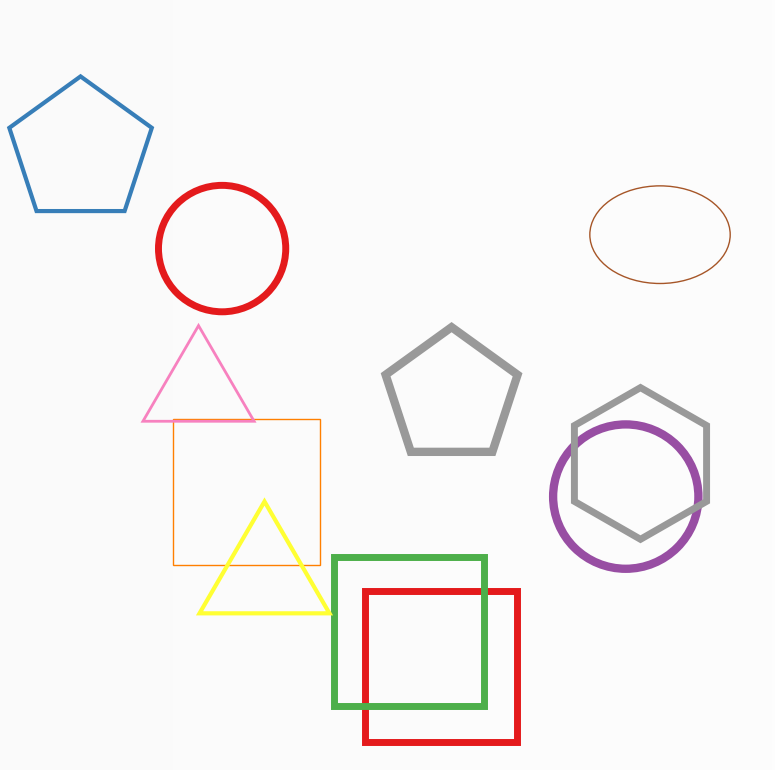[{"shape": "square", "thickness": 2.5, "radius": 0.49, "center": [0.568, 0.135]}, {"shape": "circle", "thickness": 2.5, "radius": 0.41, "center": [0.287, 0.677]}, {"shape": "pentagon", "thickness": 1.5, "radius": 0.48, "center": [0.104, 0.804]}, {"shape": "square", "thickness": 2.5, "radius": 0.48, "center": [0.528, 0.18]}, {"shape": "circle", "thickness": 3, "radius": 0.47, "center": [0.807, 0.355]}, {"shape": "square", "thickness": 0.5, "radius": 0.47, "center": [0.318, 0.361]}, {"shape": "triangle", "thickness": 1.5, "radius": 0.48, "center": [0.341, 0.252]}, {"shape": "oval", "thickness": 0.5, "radius": 0.45, "center": [0.852, 0.695]}, {"shape": "triangle", "thickness": 1, "radius": 0.41, "center": [0.256, 0.494]}, {"shape": "hexagon", "thickness": 2.5, "radius": 0.49, "center": [0.826, 0.398]}, {"shape": "pentagon", "thickness": 3, "radius": 0.45, "center": [0.583, 0.486]}]